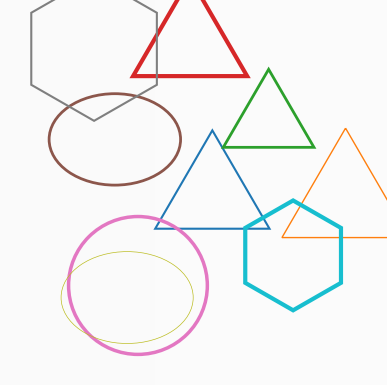[{"shape": "triangle", "thickness": 1.5, "radius": 0.85, "center": [0.548, 0.491]}, {"shape": "triangle", "thickness": 1, "radius": 0.95, "center": [0.892, 0.478]}, {"shape": "triangle", "thickness": 2, "radius": 0.68, "center": [0.693, 0.685]}, {"shape": "triangle", "thickness": 3, "radius": 0.85, "center": [0.491, 0.887]}, {"shape": "oval", "thickness": 2, "radius": 0.85, "center": [0.296, 0.638]}, {"shape": "circle", "thickness": 2.5, "radius": 0.9, "center": [0.356, 0.259]}, {"shape": "hexagon", "thickness": 1.5, "radius": 0.94, "center": [0.243, 0.873]}, {"shape": "oval", "thickness": 0.5, "radius": 0.85, "center": [0.328, 0.227]}, {"shape": "hexagon", "thickness": 3, "radius": 0.71, "center": [0.756, 0.337]}]